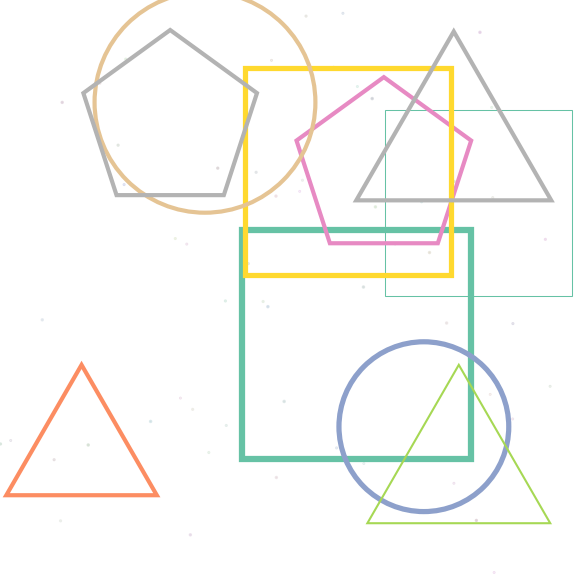[{"shape": "square", "thickness": 3, "radius": 0.99, "center": [0.617, 0.402]}, {"shape": "square", "thickness": 0.5, "radius": 0.81, "center": [0.829, 0.648]}, {"shape": "triangle", "thickness": 2, "radius": 0.75, "center": [0.141, 0.217]}, {"shape": "circle", "thickness": 2.5, "radius": 0.74, "center": [0.734, 0.26]}, {"shape": "pentagon", "thickness": 2, "radius": 0.8, "center": [0.665, 0.707]}, {"shape": "triangle", "thickness": 1, "radius": 0.91, "center": [0.794, 0.185]}, {"shape": "square", "thickness": 2.5, "radius": 0.9, "center": [0.603, 0.702]}, {"shape": "circle", "thickness": 2, "radius": 0.96, "center": [0.355, 0.822]}, {"shape": "pentagon", "thickness": 2, "radius": 0.79, "center": [0.295, 0.789]}, {"shape": "triangle", "thickness": 2, "radius": 0.97, "center": [0.786, 0.75]}]